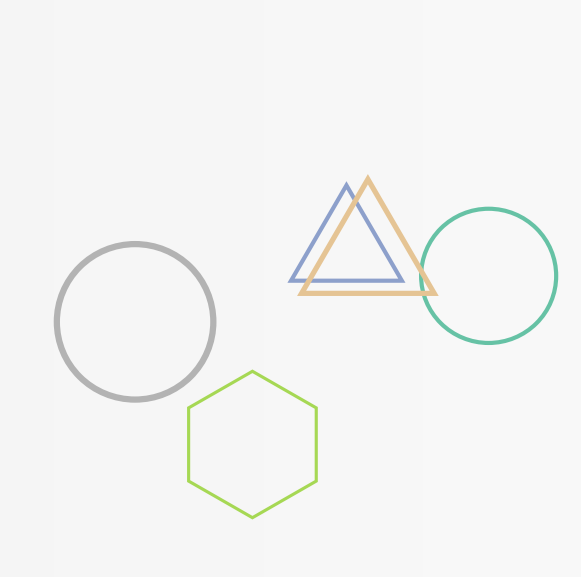[{"shape": "circle", "thickness": 2, "radius": 0.58, "center": [0.841, 0.521]}, {"shape": "triangle", "thickness": 2, "radius": 0.55, "center": [0.596, 0.568]}, {"shape": "hexagon", "thickness": 1.5, "radius": 0.63, "center": [0.434, 0.229]}, {"shape": "triangle", "thickness": 2.5, "radius": 0.66, "center": [0.633, 0.557]}, {"shape": "circle", "thickness": 3, "radius": 0.67, "center": [0.232, 0.442]}]